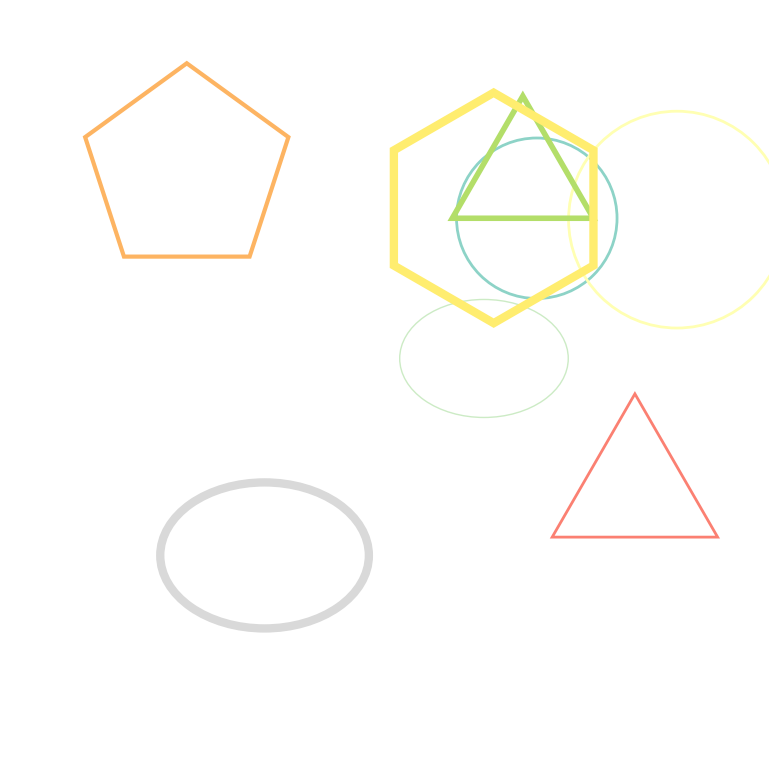[{"shape": "circle", "thickness": 1, "radius": 0.52, "center": [0.697, 0.717]}, {"shape": "circle", "thickness": 1, "radius": 0.7, "center": [0.879, 0.715]}, {"shape": "triangle", "thickness": 1, "radius": 0.62, "center": [0.825, 0.364]}, {"shape": "pentagon", "thickness": 1.5, "radius": 0.69, "center": [0.243, 0.779]}, {"shape": "triangle", "thickness": 2, "radius": 0.53, "center": [0.679, 0.769]}, {"shape": "oval", "thickness": 3, "radius": 0.68, "center": [0.344, 0.279]}, {"shape": "oval", "thickness": 0.5, "radius": 0.55, "center": [0.629, 0.534]}, {"shape": "hexagon", "thickness": 3, "radius": 0.75, "center": [0.641, 0.73]}]